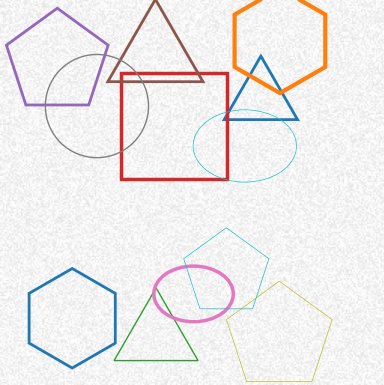[{"shape": "triangle", "thickness": 2, "radius": 0.55, "center": [0.678, 0.744]}, {"shape": "hexagon", "thickness": 2, "radius": 0.65, "center": [0.188, 0.173]}, {"shape": "hexagon", "thickness": 3, "radius": 0.68, "center": [0.727, 0.894]}, {"shape": "triangle", "thickness": 1, "radius": 0.63, "center": [0.405, 0.126]}, {"shape": "square", "thickness": 2.5, "radius": 0.69, "center": [0.453, 0.672]}, {"shape": "pentagon", "thickness": 2, "radius": 0.69, "center": [0.149, 0.84]}, {"shape": "triangle", "thickness": 2, "radius": 0.71, "center": [0.404, 0.859]}, {"shape": "oval", "thickness": 2.5, "radius": 0.52, "center": [0.503, 0.237]}, {"shape": "circle", "thickness": 1, "radius": 0.67, "center": [0.252, 0.725]}, {"shape": "pentagon", "thickness": 0.5, "radius": 0.72, "center": [0.725, 0.125]}, {"shape": "oval", "thickness": 0.5, "radius": 0.67, "center": [0.636, 0.621]}, {"shape": "pentagon", "thickness": 0.5, "radius": 0.58, "center": [0.588, 0.292]}]